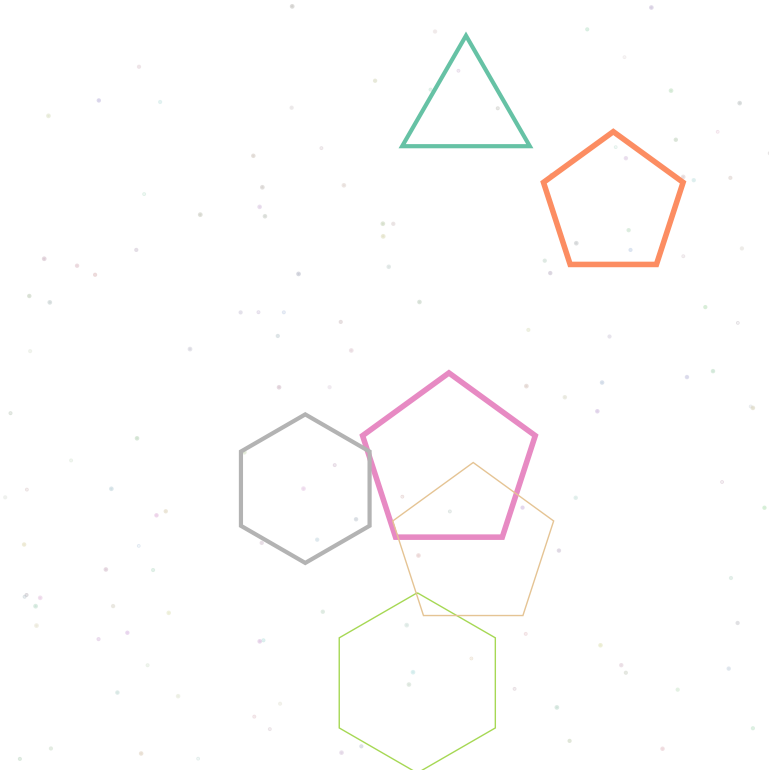[{"shape": "triangle", "thickness": 1.5, "radius": 0.48, "center": [0.605, 0.858]}, {"shape": "pentagon", "thickness": 2, "radius": 0.48, "center": [0.796, 0.734]}, {"shape": "pentagon", "thickness": 2, "radius": 0.59, "center": [0.583, 0.398]}, {"shape": "hexagon", "thickness": 0.5, "radius": 0.59, "center": [0.542, 0.113]}, {"shape": "pentagon", "thickness": 0.5, "radius": 0.55, "center": [0.615, 0.289]}, {"shape": "hexagon", "thickness": 1.5, "radius": 0.48, "center": [0.396, 0.365]}]